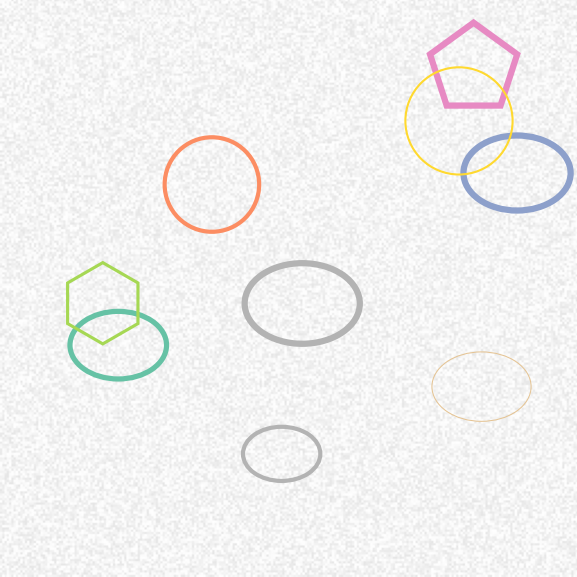[{"shape": "oval", "thickness": 2.5, "radius": 0.42, "center": [0.205, 0.401]}, {"shape": "circle", "thickness": 2, "radius": 0.41, "center": [0.367, 0.68]}, {"shape": "oval", "thickness": 3, "radius": 0.46, "center": [0.895, 0.7]}, {"shape": "pentagon", "thickness": 3, "radius": 0.4, "center": [0.82, 0.881]}, {"shape": "hexagon", "thickness": 1.5, "radius": 0.35, "center": [0.178, 0.474]}, {"shape": "circle", "thickness": 1, "radius": 0.46, "center": [0.795, 0.79]}, {"shape": "oval", "thickness": 0.5, "radius": 0.43, "center": [0.834, 0.33]}, {"shape": "oval", "thickness": 2, "radius": 0.33, "center": [0.488, 0.213]}, {"shape": "oval", "thickness": 3, "radius": 0.5, "center": [0.523, 0.474]}]